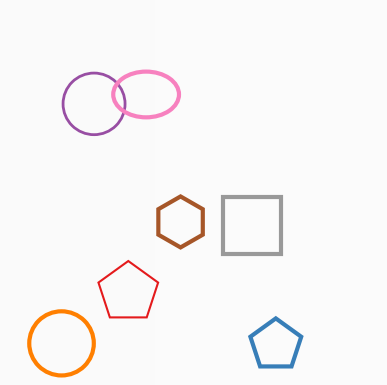[{"shape": "pentagon", "thickness": 1.5, "radius": 0.4, "center": [0.331, 0.241]}, {"shape": "pentagon", "thickness": 3, "radius": 0.34, "center": [0.712, 0.104]}, {"shape": "circle", "thickness": 2, "radius": 0.4, "center": [0.243, 0.73]}, {"shape": "circle", "thickness": 3, "radius": 0.42, "center": [0.159, 0.108]}, {"shape": "hexagon", "thickness": 3, "radius": 0.33, "center": [0.466, 0.424]}, {"shape": "oval", "thickness": 3, "radius": 0.42, "center": [0.377, 0.755]}, {"shape": "square", "thickness": 3, "radius": 0.37, "center": [0.649, 0.414]}]